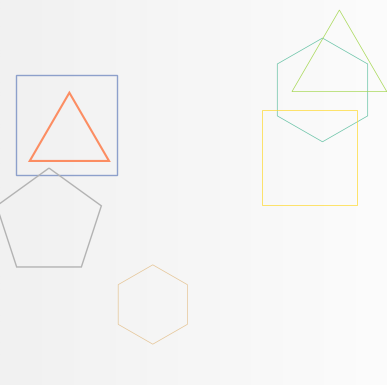[{"shape": "hexagon", "thickness": 0.5, "radius": 0.67, "center": [0.832, 0.766]}, {"shape": "triangle", "thickness": 1.5, "radius": 0.59, "center": [0.179, 0.641]}, {"shape": "square", "thickness": 1, "radius": 0.65, "center": [0.171, 0.676]}, {"shape": "triangle", "thickness": 0.5, "radius": 0.71, "center": [0.876, 0.833]}, {"shape": "square", "thickness": 0.5, "radius": 0.62, "center": [0.799, 0.592]}, {"shape": "hexagon", "thickness": 0.5, "radius": 0.52, "center": [0.394, 0.209]}, {"shape": "pentagon", "thickness": 1, "radius": 0.71, "center": [0.126, 0.421]}]